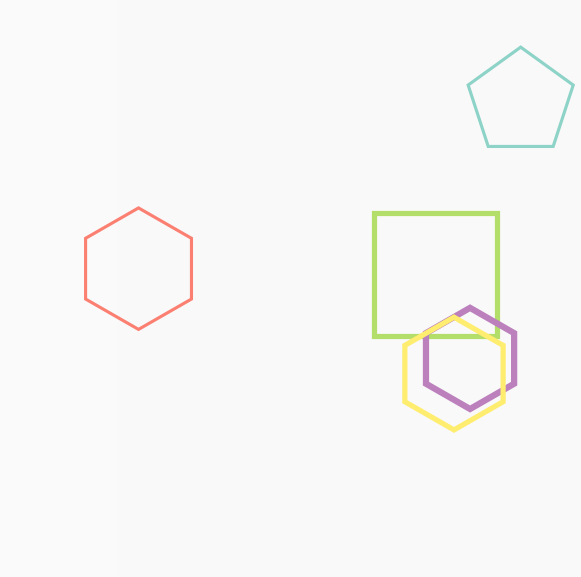[{"shape": "pentagon", "thickness": 1.5, "radius": 0.48, "center": [0.896, 0.822]}, {"shape": "hexagon", "thickness": 1.5, "radius": 0.53, "center": [0.238, 0.534]}, {"shape": "square", "thickness": 2.5, "radius": 0.53, "center": [0.749, 0.524]}, {"shape": "hexagon", "thickness": 3, "radius": 0.44, "center": [0.809, 0.378]}, {"shape": "hexagon", "thickness": 2.5, "radius": 0.49, "center": [0.781, 0.352]}]